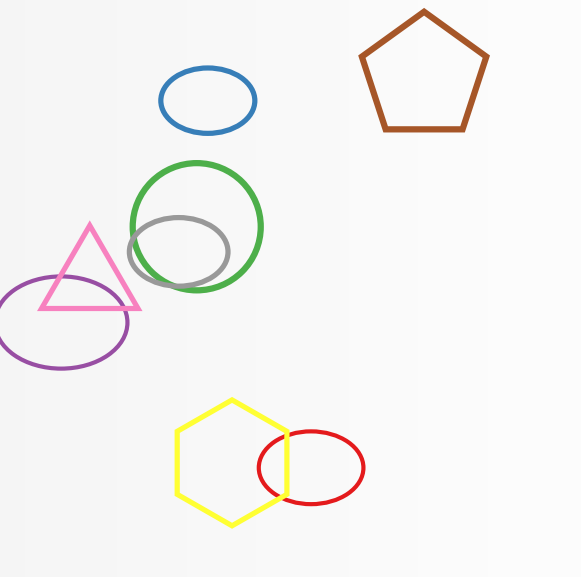[{"shape": "oval", "thickness": 2, "radius": 0.45, "center": [0.535, 0.189]}, {"shape": "oval", "thickness": 2.5, "radius": 0.4, "center": [0.358, 0.825]}, {"shape": "circle", "thickness": 3, "radius": 0.55, "center": [0.338, 0.607]}, {"shape": "oval", "thickness": 2, "radius": 0.57, "center": [0.105, 0.441]}, {"shape": "hexagon", "thickness": 2.5, "radius": 0.54, "center": [0.399, 0.198]}, {"shape": "pentagon", "thickness": 3, "radius": 0.56, "center": [0.73, 0.866]}, {"shape": "triangle", "thickness": 2.5, "radius": 0.48, "center": [0.154, 0.513]}, {"shape": "oval", "thickness": 2.5, "radius": 0.42, "center": [0.307, 0.563]}]